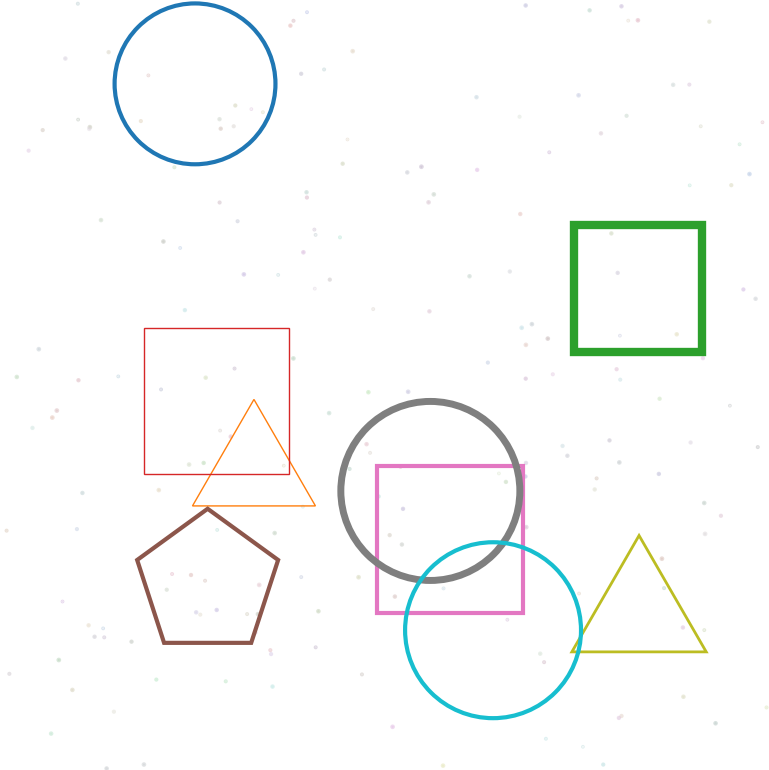[{"shape": "circle", "thickness": 1.5, "radius": 0.52, "center": [0.253, 0.891]}, {"shape": "triangle", "thickness": 0.5, "radius": 0.46, "center": [0.33, 0.389]}, {"shape": "square", "thickness": 3, "radius": 0.41, "center": [0.828, 0.625]}, {"shape": "square", "thickness": 0.5, "radius": 0.47, "center": [0.282, 0.479]}, {"shape": "pentagon", "thickness": 1.5, "radius": 0.48, "center": [0.27, 0.243]}, {"shape": "square", "thickness": 1.5, "radius": 0.48, "center": [0.584, 0.3]}, {"shape": "circle", "thickness": 2.5, "radius": 0.58, "center": [0.559, 0.362]}, {"shape": "triangle", "thickness": 1, "radius": 0.5, "center": [0.83, 0.204]}, {"shape": "circle", "thickness": 1.5, "radius": 0.57, "center": [0.64, 0.182]}]